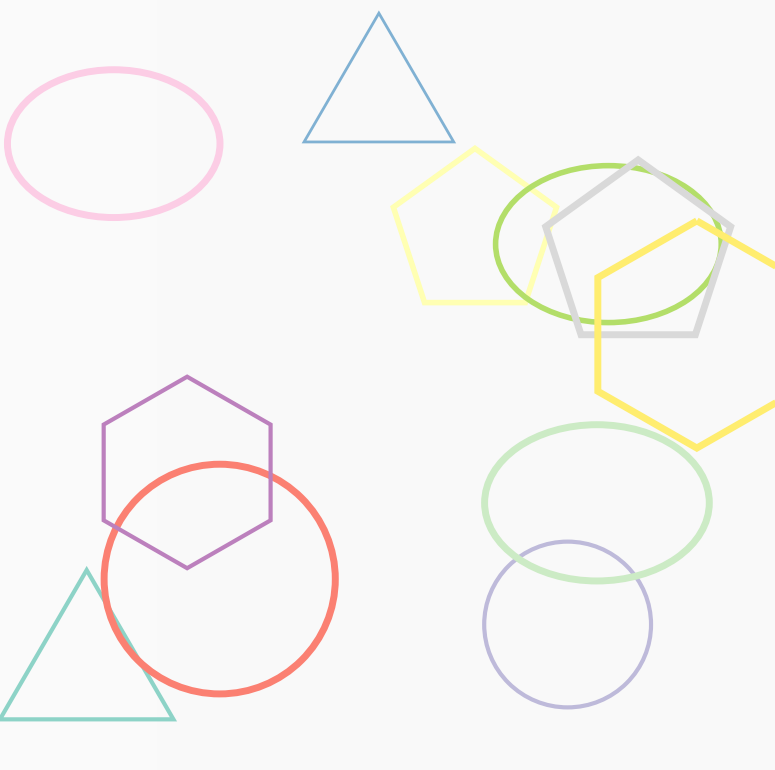[{"shape": "triangle", "thickness": 1.5, "radius": 0.65, "center": [0.112, 0.13]}, {"shape": "pentagon", "thickness": 2, "radius": 0.55, "center": [0.613, 0.697]}, {"shape": "circle", "thickness": 1.5, "radius": 0.54, "center": [0.732, 0.189]}, {"shape": "circle", "thickness": 2.5, "radius": 0.75, "center": [0.283, 0.248]}, {"shape": "triangle", "thickness": 1, "radius": 0.56, "center": [0.489, 0.871]}, {"shape": "oval", "thickness": 2, "radius": 0.73, "center": [0.785, 0.683]}, {"shape": "oval", "thickness": 2.5, "radius": 0.69, "center": [0.147, 0.813]}, {"shape": "pentagon", "thickness": 2.5, "radius": 0.63, "center": [0.823, 0.667]}, {"shape": "hexagon", "thickness": 1.5, "radius": 0.62, "center": [0.241, 0.386]}, {"shape": "oval", "thickness": 2.5, "radius": 0.72, "center": [0.77, 0.347]}, {"shape": "hexagon", "thickness": 2.5, "radius": 0.74, "center": [0.899, 0.566]}]